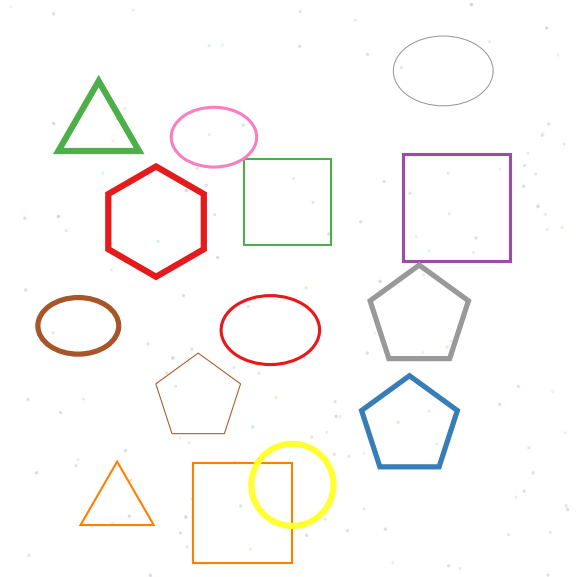[{"shape": "oval", "thickness": 1.5, "radius": 0.43, "center": [0.468, 0.428]}, {"shape": "hexagon", "thickness": 3, "radius": 0.48, "center": [0.27, 0.615]}, {"shape": "pentagon", "thickness": 2.5, "radius": 0.44, "center": [0.709, 0.261]}, {"shape": "square", "thickness": 1, "radius": 0.38, "center": [0.498, 0.649]}, {"shape": "triangle", "thickness": 3, "radius": 0.4, "center": [0.171, 0.778]}, {"shape": "square", "thickness": 1.5, "radius": 0.46, "center": [0.791, 0.64]}, {"shape": "square", "thickness": 1, "radius": 0.43, "center": [0.42, 0.111]}, {"shape": "triangle", "thickness": 1, "radius": 0.37, "center": [0.203, 0.127]}, {"shape": "circle", "thickness": 3, "radius": 0.36, "center": [0.506, 0.16]}, {"shape": "oval", "thickness": 2.5, "radius": 0.35, "center": [0.136, 0.435]}, {"shape": "pentagon", "thickness": 0.5, "radius": 0.39, "center": [0.343, 0.311]}, {"shape": "oval", "thickness": 1.5, "radius": 0.37, "center": [0.37, 0.762]}, {"shape": "pentagon", "thickness": 2.5, "radius": 0.45, "center": [0.726, 0.451]}, {"shape": "oval", "thickness": 0.5, "radius": 0.43, "center": [0.768, 0.876]}]